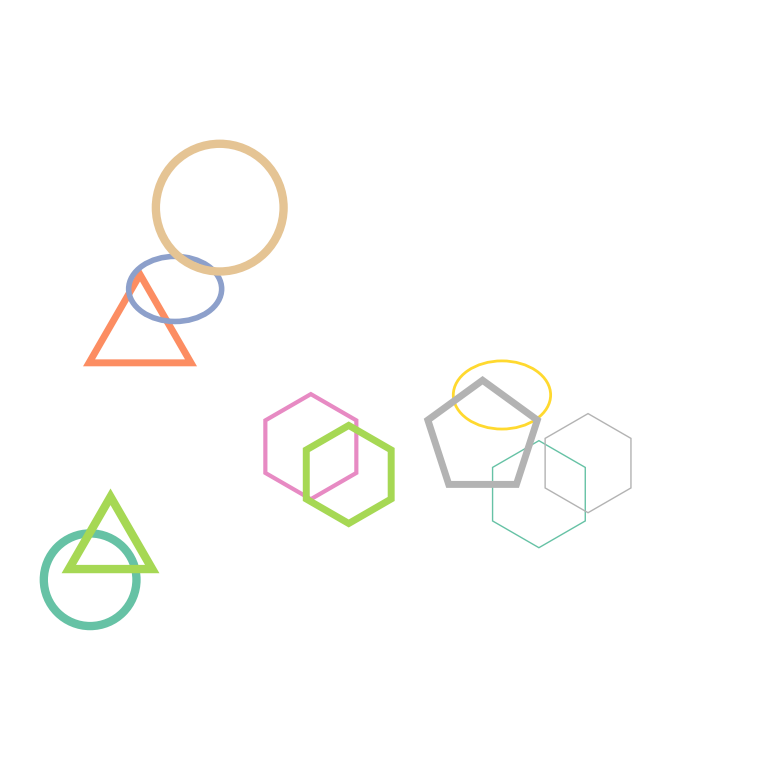[{"shape": "circle", "thickness": 3, "radius": 0.3, "center": [0.117, 0.247]}, {"shape": "hexagon", "thickness": 0.5, "radius": 0.35, "center": [0.7, 0.358]}, {"shape": "triangle", "thickness": 2.5, "radius": 0.38, "center": [0.182, 0.567]}, {"shape": "oval", "thickness": 2, "radius": 0.3, "center": [0.227, 0.625]}, {"shape": "hexagon", "thickness": 1.5, "radius": 0.34, "center": [0.404, 0.42]}, {"shape": "triangle", "thickness": 3, "radius": 0.31, "center": [0.144, 0.292]}, {"shape": "hexagon", "thickness": 2.5, "radius": 0.32, "center": [0.453, 0.384]}, {"shape": "oval", "thickness": 1, "radius": 0.32, "center": [0.652, 0.487]}, {"shape": "circle", "thickness": 3, "radius": 0.41, "center": [0.285, 0.73]}, {"shape": "pentagon", "thickness": 2.5, "radius": 0.37, "center": [0.627, 0.431]}, {"shape": "hexagon", "thickness": 0.5, "radius": 0.32, "center": [0.764, 0.398]}]